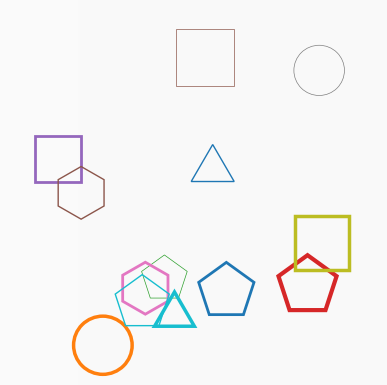[{"shape": "triangle", "thickness": 1, "radius": 0.32, "center": [0.549, 0.561]}, {"shape": "pentagon", "thickness": 2, "radius": 0.38, "center": [0.584, 0.243]}, {"shape": "circle", "thickness": 2.5, "radius": 0.38, "center": [0.265, 0.103]}, {"shape": "pentagon", "thickness": 0.5, "radius": 0.31, "center": [0.424, 0.276]}, {"shape": "pentagon", "thickness": 3, "radius": 0.39, "center": [0.794, 0.258]}, {"shape": "square", "thickness": 2, "radius": 0.3, "center": [0.15, 0.586]}, {"shape": "square", "thickness": 0.5, "radius": 0.37, "center": [0.528, 0.85]}, {"shape": "hexagon", "thickness": 1, "radius": 0.34, "center": [0.209, 0.499]}, {"shape": "hexagon", "thickness": 2, "radius": 0.34, "center": [0.375, 0.251]}, {"shape": "circle", "thickness": 0.5, "radius": 0.33, "center": [0.824, 0.817]}, {"shape": "square", "thickness": 2.5, "radius": 0.35, "center": [0.831, 0.368]}, {"shape": "triangle", "thickness": 2.5, "radius": 0.3, "center": [0.45, 0.182]}, {"shape": "pentagon", "thickness": 1, "radius": 0.37, "center": [0.367, 0.213]}]